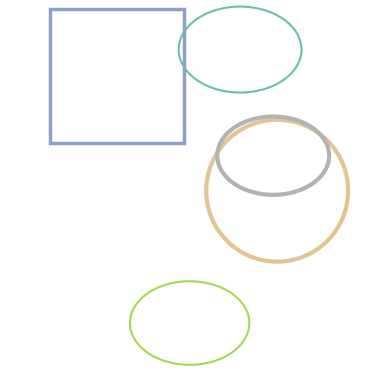[{"shape": "oval", "thickness": 1.5, "radius": 0.8, "center": [0.624, 0.871]}, {"shape": "square", "thickness": 2.5, "radius": 0.87, "center": [0.305, 0.803]}, {"shape": "oval", "thickness": 1.5, "radius": 0.78, "center": [0.493, 0.161]}, {"shape": "circle", "thickness": 3, "radius": 0.92, "center": [0.72, 0.505]}, {"shape": "oval", "thickness": 3, "radius": 0.73, "center": [0.71, 0.596]}]